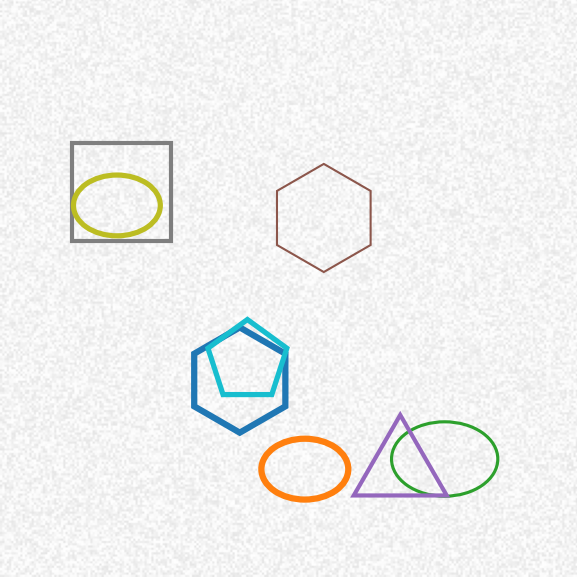[{"shape": "hexagon", "thickness": 3, "radius": 0.46, "center": [0.415, 0.341]}, {"shape": "oval", "thickness": 3, "radius": 0.38, "center": [0.528, 0.187]}, {"shape": "oval", "thickness": 1.5, "radius": 0.46, "center": [0.77, 0.204]}, {"shape": "triangle", "thickness": 2, "radius": 0.46, "center": [0.693, 0.188]}, {"shape": "hexagon", "thickness": 1, "radius": 0.47, "center": [0.561, 0.622]}, {"shape": "square", "thickness": 2, "radius": 0.43, "center": [0.211, 0.667]}, {"shape": "oval", "thickness": 2.5, "radius": 0.38, "center": [0.202, 0.643]}, {"shape": "pentagon", "thickness": 2.5, "radius": 0.36, "center": [0.428, 0.374]}]